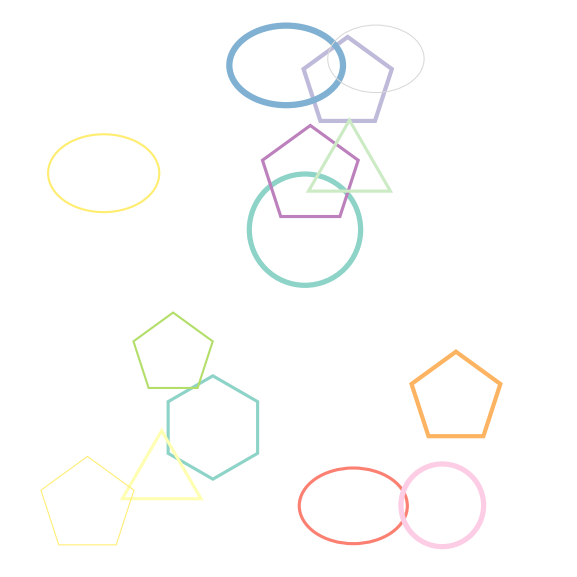[{"shape": "hexagon", "thickness": 1.5, "radius": 0.45, "center": [0.369, 0.259]}, {"shape": "circle", "thickness": 2.5, "radius": 0.48, "center": [0.528, 0.601]}, {"shape": "triangle", "thickness": 1.5, "radius": 0.39, "center": [0.28, 0.175]}, {"shape": "pentagon", "thickness": 2, "radius": 0.4, "center": [0.602, 0.855]}, {"shape": "oval", "thickness": 1.5, "radius": 0.47, "center": [0.612, 0.123]}, {"shape": "oval", "thickness": 3, "radius": 0.49, "center": [0.496, 0.886]}, {"shape": "pentagon", "thickness": 2, "radius": 0.4, "center": [0.79, 0.309]}, {"shape": "pentagon", "thickness": 1, "radius": 0.36, "center": [0.3, 0.386]}, {"shape": "circle", "thickness": 2.5, "radius": 0.36, "center": [0.766, 0.124]}, {"shape": "oval", "thickness": 0.5, "radius": 0.42, "center": [0.651, 0.897]}, {"shape": "pentagon", "thickness": 1.5, "radius": 0.44, "center": [0.537, 0.695]}, {"shape": "triangle", "thickness": 1.5, "radius": 0.41, "center": [0.605, 0.709]}, {"shape": "pentagon", "thickness": 0.5, "radius": 0.42, "center": [0.151, 0.124]}, {"shape": "oval", "thickness": 1, "radius": 0.48, "center": [0.18, 0.699]}]